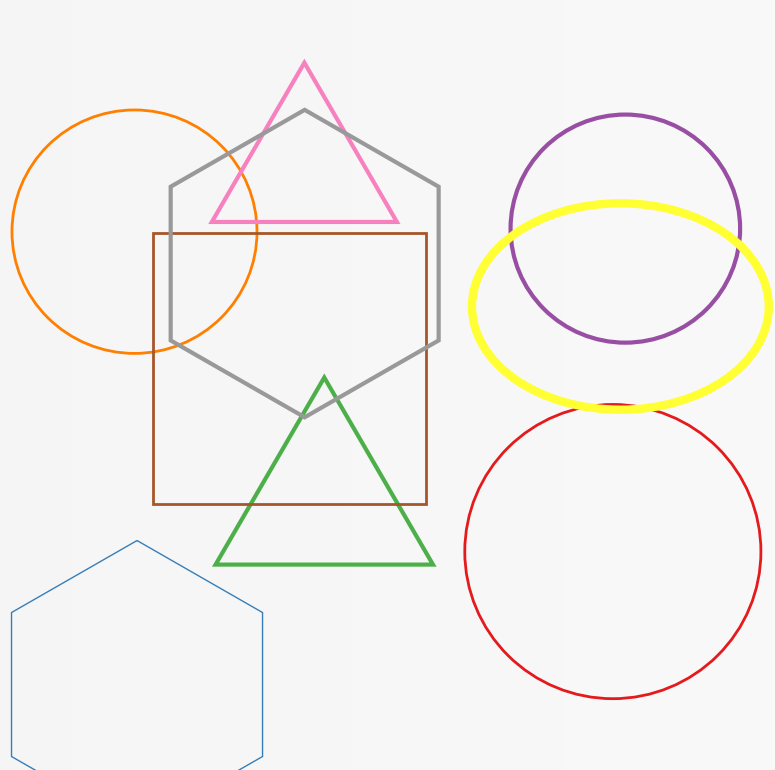[{"shape": "circle", "thickness": 1, "radius": 0.96, "center": [0.791, 0.284]}, {"shape": "hexagon", "thickness": 0.5, "radius": 0.93, "center": [0.177, 0.111]}, {"shape": "triangle", "thickness": 1.5, "radius": 0.81, "center": [0.418, 0.348]}, {"shape": "circle", "thickness": 1.5, "radius": 0.74, "center": [0.807, 0.703]}, {"shape": "circle", "thickness": 1, "radius": 0.79, "center": [0.174, 0.699]}, {"shape": "oval", "thickness": 3, "radius": 0.96, "center": [0.801, 0.602]}, {"shape": "square", "thickness": 1, "radius": 0.88, "center": [0.373, 0.521]}, {"shape": "triangle", "thickness": 1.5, "radius": 0.69, "center": [0.393, 0.781]}, {"shape": "hexagon", "thickness": 1.5, "radius": 1.0, "center": [0.393, 0.658]}]